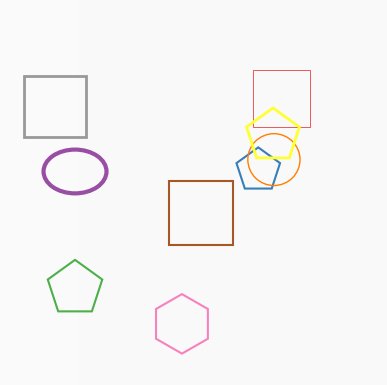[{"shape": "square", "thickness": 0.5, "radius": 0.37, "center": [0.726, 0.745]}, {"shape": "pentagon", "thickness": 1.5, "radius": 0.3, "center": [0.667, 0.558]}, {"shape": "pentagon", "thickness": 1.5, "radius": 0.37, "center": [0.194, 0.251]}, {"shape": "oval", "thickness": 3, "radius": 0.41, "center": [0.194, 0.555]}, {"shape": "circle", "thickness": 1, "radius": 0.34, "center": [0.707, 0.585]}, {"shape": "pentagon", "thickness": 2, "radius": 0.36, "center": [0.705, 0.648]}, {"shape": "square", "thickness": 1.5, "radius": 0.41, "center": [0.518, 0.446]}, {"shape": "hexagon", "thickness": 1.5, "radius": 0.39, "center": [0.47, 0.159]}, {"shape": "square", "thickness": 2, "radius": 0.4, "center": [0.142, 0.723]}]